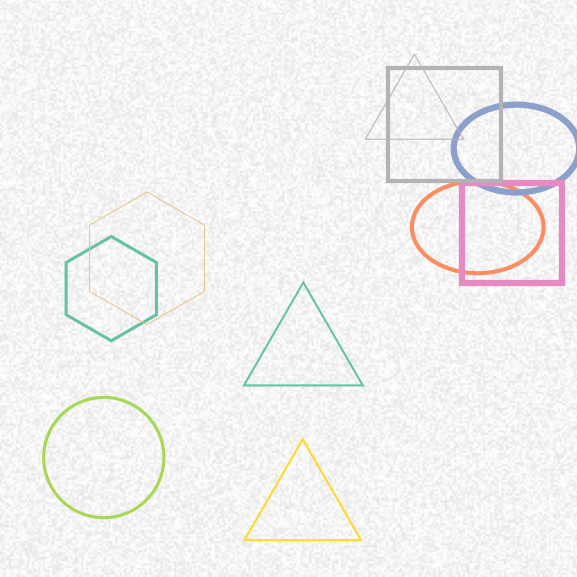[{"shape": "hexagon", "thickness": 1.5, "radius": 0.45, "center": [0.193, 0.499]}, {"shape": "triangle", "thickness": 1, "radius": 0.59, "center": [0.525, 0.391]}, {"shape": "oval", "thickness": 2, "radius": 0.57, "center": [0.827, 0.606]}, {"shape": "oval", "thickness": 3, "radius": 0.54, "center": [0.894, 0.742]}, {"shape": "square", "thickness": 3, "radius": 0.43, "center": [0.887, 0.596]}, {"shape": "circle", "thickness": 1.5, "radius": 0.52, "center": [0.18, 0.207]}, {"shape": "triangle", "thickness": 1, "radius": 0.58, "center": [0.524, 0.122]}, {"shape": "hexagon", "thickness": 0.5, "radius": 0.57, "center": [0.255, 0.552]}, {"shape": "square", "thickness": 2, "radius": 0.49, "center": [0.77, 0.784]}, {"shape": "triangle", "thickness": 0.5, "radius": 0.49, "center": [0.718, 0.807]}]